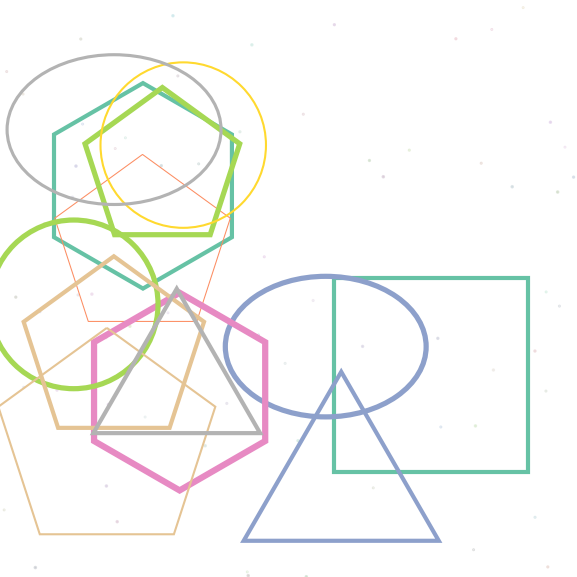[{"shape": "square", "thickness": 2, "radius": 0.84, "center": [0.746, 0.35]}, {"shape": "hexagon", "thickness": 2, "radius": 0.89, "center": [0.248, 0.677]}, {"shape": "pentagon", "thickness": 0.5, "radius": 0.8, "center": [0.247, 0.572]}, {"shape": "oval", "thickness": 2.5, "radius": 0.87, "center": [0.564, 0.399]}, {"shape": "triangle", "thickness": 2, "radius": 0.98, "center": [0.591, 0.16]}, {"shape": "hexagon", "thickness": 3, "radius": 0.86, "center": [0.311, 0.321]}, {"shape": "circle", "thickness": 2.5, "radius": 0.73, "center": [0.128, 0.472]}, {"shape": "pentagon", "thickness": 2.5, "radius": 0.7, "center": [0.281, 0.707]}, {"shape": "circle", "thickness": 1, "radius": 0.72, "center": [0.317, 0.748]}, {"shape": "pentagon", "thickness": 2, "radius": 0.82, "center": [0.197, 0.391]}, {"shape": "pentagon", "thickness": 1, "radius": 0.99, "center": [0.185, 0.234]}, {"shape": "triangle", "thickness": 2, "radius": 0.83, "center": [0.306, 0.332]}, {"shape": "oval", "thickness": 1.5, "radius": 0.93, "center": [0.198, 0.775]}]